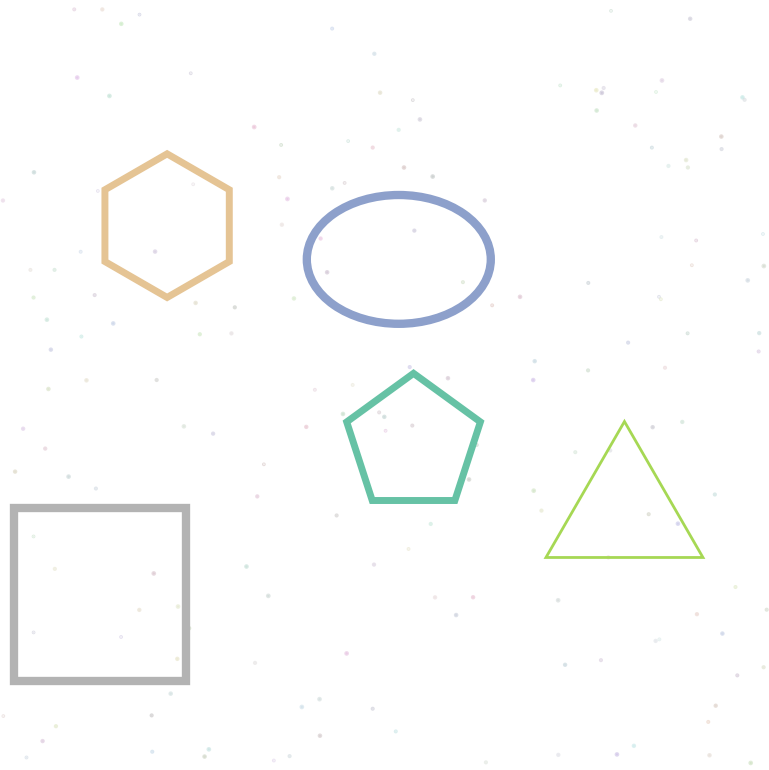[{"shape": "pentagon", "thickness": 2.5, "radius": 0.46, "center": [0.537, 0.424]}, {"shape": "oval", "thickness": 3, "radius": 0.6, "center": [0.518, 0.663]}, {"shape": "triangle", "thickness": 1, "radius": 0.59, "center": [0.811, 0.335]}, {"shape": "hexagon", "thickness": 2.5, "radius": 0.47, "center": [0.217, 0.707]}, {"shape": "square", "thickness": 3, "radius": 0.56, "center": [0.13, 0.228]}]